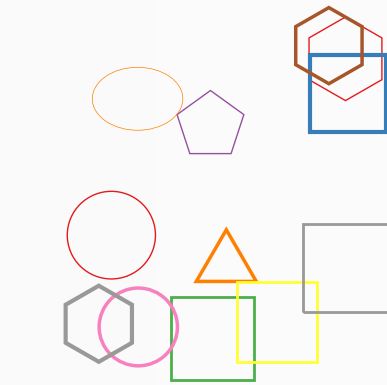[{"shape": "hexagon", "thickness": 1, "radius": 0.54, "center": [0.892, 0.847]}, {"shape": "circle", "thickness": 1, "radius": 0.57, "center": [0.287, 0.389]}, {"shape": "square", "thickness": 3, "radius": 0.49, "center": [0.898, 0.757]}, {"shape": "square", "thickness": 2, "radius": 0.54, "center": [0.548, 0.121]}, {"shape": "pentagon", "thickness": 1, "radius": 0.45, "center": [0.543, 0.674]}, {"shape": "oval", "thickness": 0.5, "radius": 0.58, "center": [0.355, 0.743]}, {"shape": "triangle", "thickness": 2.5, "radius": 0.45, "center": [0.584, 0.314]}, {"shape": "square", "thickness": 2, "radius": 0.52, "center": [0.714, 0.164]}, {"shape": "hexagon", "thickness": 2.5, "radius": 0.49, "center": [0.849, 0.881]}, {"shape": "circle", "thickness": 2.5, "radius": 0.51, "center": [0.357, 0.151]}, {"shape": "square", "thickness": 2, "radius": 0.57, "center": [0.895, 0.304]}, {"shape": "hexagon", "thickness": 3, "radius": 0.49, "center": [0.255, 0.159]}]